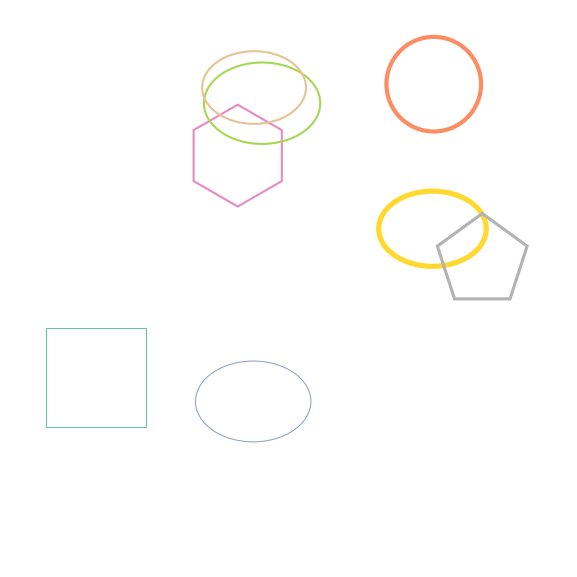[{"shape": "square", "thickness": 0.5, "radius": 0.43, "center": [0.166, 0.346]}, {"shape": "circle", "thickness": 2, "radius": 0.41, "center": [0.751, 0.853]}, {"shape": "oval", "thickness": 0.5, "radius": 0.5, "center": [0.438, 0.304]}, {"shape": "hexagon", "thickness": 1, "radius": 0.44, "center": [0.412, 0.73]}, {"shape": "oval", "thickness": 1, "radius": 0.5, "center": [0.454, 0.82]}, {"shape": "oval", "thickness": 2.5, "radius": 0.47, "center": [0.749, 0.603]}, {"shape": "oval", "thickness": 1, "radius": 0.45, "center": [0.44, 0.848]}, {"shape": "pentagon", "thickness": 1.5, "radius": 0.41, "center": [0.835, 0.548]}]